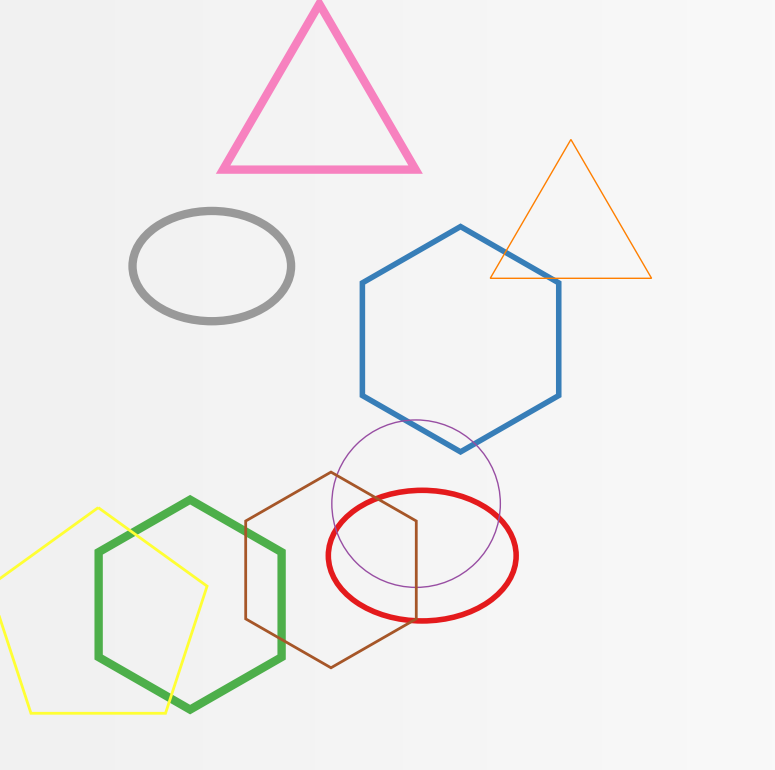[{"shape": "oval", "thickness": 2, "radius": 0.61, "center": [0.545, 0.278]}, {"shape": "hexagon", "thickness": 2, "radius": 0.73, "center": [0.594, 0.559]}, {"shape": "hexagon", "thickness": 3, "radius": 0.68, "center": [0.245, 0.215]}, {"shape": "circle", "thickness": 0.5, "radius": 0.54, "center": [0.537, 0.346]}, {"shape": "triangle", "thickness": 0.5, "radius": 0.6, "center": [0.737, 0.699]}, {"shape": "pentagon", "thickness": 1, "radius": 0.74, "center": [0.127, 0.193]}, {"shape": "hexagon", "thickness": 1, "radius": 0.64, "center": [0.427, 0.26]}, {"shape": "triangle", "thickness": 3, "radius": 0.72, "center": [0.412, 0.851]}, {"shape": "oval", "thickness": 3, "radius": 0.51, "center": [0.273, 0.654]}]